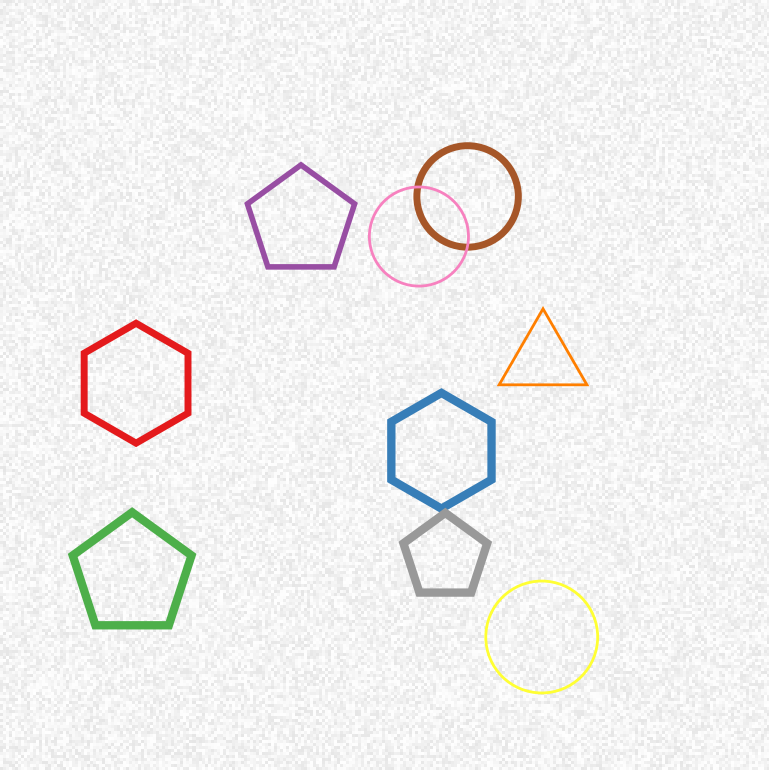[{"shape": "hexagon", "thickness": 2.5, "radius": 0.39, "center": [0.177, 0.502]}, {"shape": "hexagon", "thickness": 3, "radius": 0.38, "center": [0.573, 0.415]}, {"shape": "pentagon", "thickness": 3, "radius": 0.41, "center": [0.172, 0.254]}, {"shape": "pentagon", "thickness": 2, "radius": 0.37, "center": [0.391, 0.713]}, {"shape": "triangle", "thickness": 1, "radius": 0.33, "center": [0.705, 0.533]}, {"shape": "circle", "thickness": 1, "radius": 0.36, "center": [0.704, 0.173]}, {"shape": "circle", "thickness": 2.5, "radius": 0.33, "center": [0.607, 0.745]}, {"shape": "circle", "thickness": 1, "radius": 0.32, "center": [0.544, 0.693]}, {"shape": "pentagon", "thickness": 3, "radius": 0.29, "center": [0.578, 0.277]}]